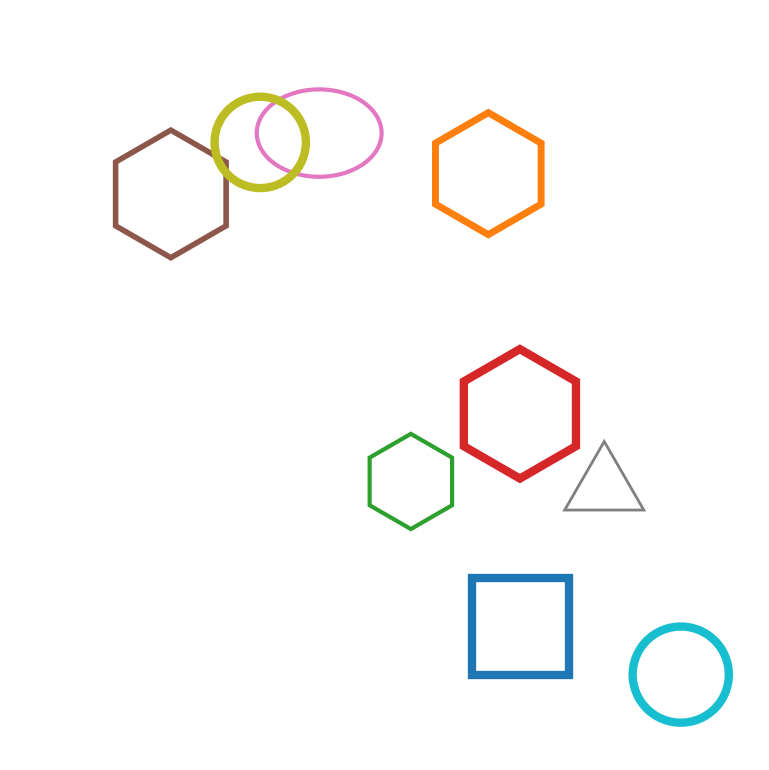[{"shape": "square", "thickness": 3, "radius": 0.32, "center": [0.676, 0.187]}, {"shape": "hexagon", "thickness": 2.5, "radius": 0.4, "center": [0.634, 0.774]}, {"shape": "hexagon", "thickness": 1.5, "radius": 0.31, "center": [0.534, 0.375]}, {"shape": "hexagon", "thickness": 3, "radius": 0.42, "center": [0.675, 0.463]}, {"shape": "hexagon", "thickness": 2, "radius": 0.41, "center": [0.222, 0.748]}, {"shape": "oval", "thickness": 1.5, "radius": 0.41, "center": [0.415, 0.827]}, {"shape": "triangle", "thickness": 1, "radius": 0.3, "center": [0.785, 0.367]}, {"shape": "circle", "thickness": 3, "radius": 0.3, "center": [0.338, 0.815]}, {"shape": "circle", "thickness": 3, "radius": 0.31, "center": [0.884, 0.124]}]